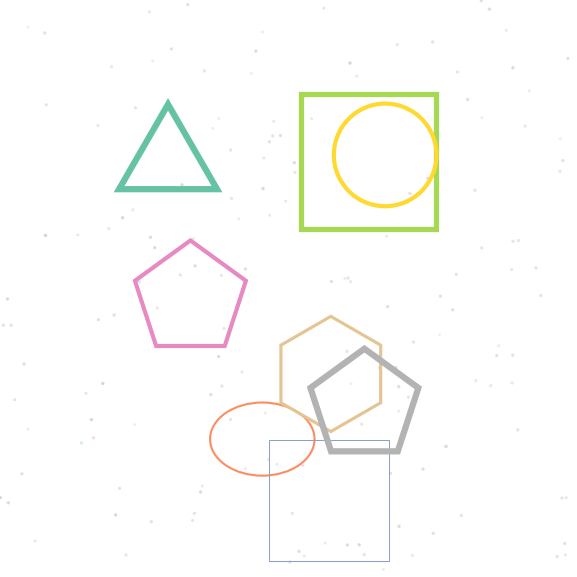[{"shape": "triangle", "thickness": 3, "radius": 0.49, "center": [0.291, 0.721]}, {"shape": "oval", "thickness": 1, "radius": 0.45, "center": [0.454, 0.239]}, {"shape": "square", "thickness": 0.5, "radius": 0.52, "center": [0.569, 0.132]}, {"shape": "pentagon", "thickness": 2, "radius": 0.51, "center": [0.33, 0.482]}, {"shape": "square", "thickness": 2.5, "radius": 0.59, "center": [0.637, 0.72]}, {"shape": "circle", "thickness": 2, "radius": 0.44, "center": [0.667, 0.731]}, {"shape": "hexagon", "thickness": 1.5, "radius": 0.5, "center": [0.573, 0.352]}, {"shape": "pentagon", "thickness": 3, "radius": 0.49, "center": [0.631, 0.297]}]